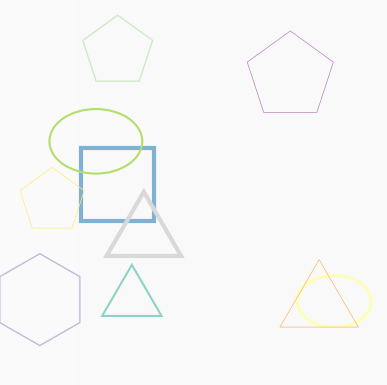[{"shape": "triangle", "thickness": 1.5, "radius": 0.44, "center": [0.34, 0.224]}, {"shape": "oval", "thickness": 2, "radius": 0.48, "center": [0.863, 0.217]}, {"shape": "hexagon", "thickness": 1, "radius": 0.6, "center": [0.103, 0.222]}, {"shape": "square", "thickness": 3, "radius": 0.47, "center": [0.304, 0.521]}, {"shape": "triangle", "thickness": 0.5, "radius": 0.58, "center": [0.824, 0.209]}, {"shape": "oval", "thickness": 1.5, "radius": 0.6, "center": [0.247, 0.633]}, {"shape": "triangle", "thickness": 3, "radius": 0.56, "center": [0.371, 0.391]}, {"shape": "pentagon", "thickness": 0.5, "radius": 0.58, "center": [0.749, 0.803]}, {"shape": "pentagon", "thickness": 1, "radius": 0.47, "center": [0.304, 0.866]}, {"shape": "pentagon", "thickness": 0.5, "radius": 0.44, "center": [0.135, 0.478]}]